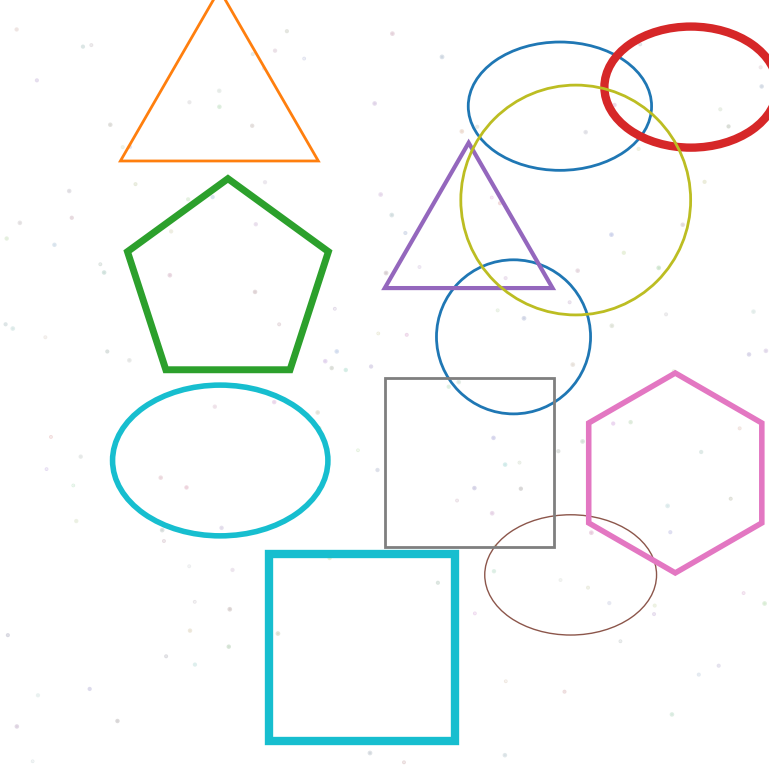[{"shape": "oval", "thickness": 1, "radius": 0.6, "center": [0.727, 0.862]}, {"shape": "circle", "thickness": 1, "radius": 0.5, "center": [0.667, 0.563]}, {"shape": "triangle", "thickness": 1, "radius": 0.74, "center": [0.285, 0.865]}, {"shape": "pentagon", "thickness": 2.5, "radius": 0.69, "center": [0.296, 0.631]}, {"shape": "oval", "thickness": 3, "radius": 0.56, "center": [0.897, 0.887]}, {"shape": "triangle", "thickness": 1.5, "radius": 0.63, "center": [0.609, 0.689]}, {"shape": "oval", "thickness": 0.5, "radius": 0.56, "center": [0.741, 0.253]}, {"shape": "hexagon", "thickness": 2, "radius": 0.65, "center": [0.877, 0.386]}, {"shape": "square", "thickness": 1, "radius": 0.55, "center": [0.61, 0.4]}, {"shape": "circle", "thickness": 1, "radius": 0.75, "center": [0.748, 0.74]}, {"shape": "square", "thickness": 3, "radius": 0.6, "center": [0.471, 0.159]}, {"shape": "oval", "thickness": 2, "radius": 0.7, "center": [0.286, 0.402]}]